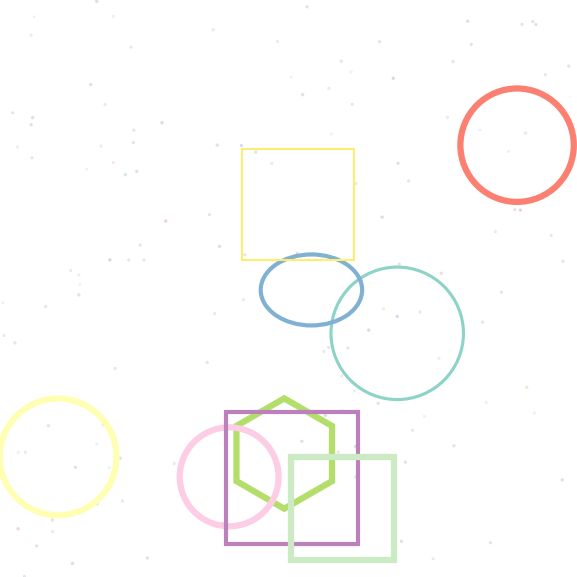[{"shape": "circle", "thickness": 1.5, "radius": 0.57, "center": [0.688, 0.422]}, {"shape": "circle", "thickness": 3, "radius": 0.51, "center": [0.101, 0.208]}, {"shape": "circle", "thickness": 3, "radius": 0.49, "center": [0.895, 0.748]}, {"shape": "oval", "thickness": 2, "radius": 0.44, "center": [0.539, 0.497]}, {"shape": "hexagon", "thickness": 3, "radius": 0.48, "center": [0.492, 0.214]}, {"shape": "circle", "thickness": 3, "radius": 0.43, "center": [0.397, 0.173]}, {"shape": "square", "thickness": 2, "radius": 0.57, "center": [0.506, 0.171]}, {"shape": "square", "thickness": 3, "radius": 0.44, "center": [0.593, 0.119]}, {"shape": "square", "thickness": 1, "radius": 0.48, "center": [0.516, 0.645]}]